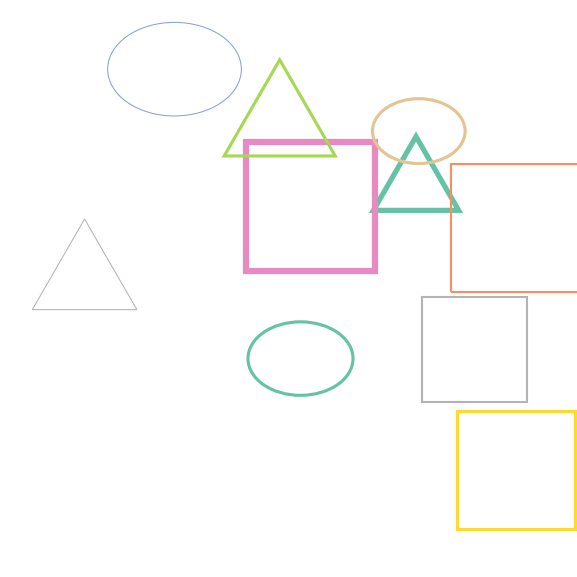[{"shape": "triangle", "thickness": 2.5, "radius": 0.43, "center": [0.72, 0.677]}, {"shape": "oval", "thickness": 1.5, "radius": 0.45, "center": [0.52, 0.378]}, {"shape": "square", "thickness": 1, "radius": 0.55, "center": [0.892, 0.604]}, {"shape": "oval", "thickness": 0.5, "radius": 0.58, "center": [0.302, 0.879]}, {"shape": "square", "thickness": 3, "radius": 0.56, "center": [0.538, 0.641]}, {"shape": "triangle", "thickness": 1.5, "radius": 0.56, "center": [0.484, 0.785]}, {"shape": "square", "thickness": 1.5, "radius": 0.51, "center": [0.893, 0.185]}, {"shape": "oval", "thickness": 1.5, "radius": 0.4, "center": [0.725, 0.772]}, {"shape": "square", "thickness": 1, "radius": 0.45, "center": [0.821, 0.394]}, {"shape": "triangle", "thickness": 0.5, "radius": 0.52, "center": [0.146, 0.515]}]